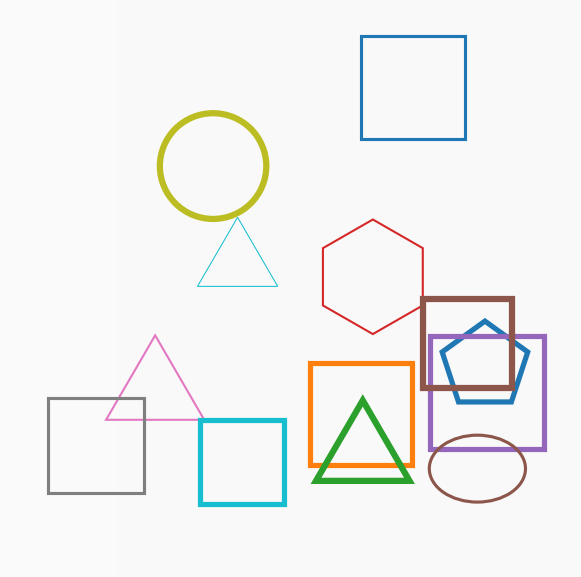[{"shape": "pentagon", "thickness": 2.5, "radius": 0.39, "center": [0.834, 0.366]}, {"shape": "square", "thickness": 1.5, "radius": 0.45, "center": [0.71, 0.848]}, {"shape": "square", "thickness": 2.5, "radius": 0.44, "center": [0.621, 0.282]}, {"shape": "triangle", "thickness": 3, "radius": 0.46, "center": [0.624, 0.213]}, {"shape": "hexagon", "thickness": 1, "radius": 0.5, "center": [0.641, 0.52]}, {"shape": "square", "thickness": 2.5, "radius": 0.49, "center": [0.837, 0.319]}, {"shape": "oval", "thickness": 1.5, "radius": 0.41, "center": [0.821, 0.188]}, {"shape": "square", "thickness": 3, "radius": 0.38, "center": [0.804, 0.404]}, {"shape": "triangle", "thickness": 1, "radius": 0.49, "center": [0.267, 0.321]}, {"shape": "square", "thickness": 1.5, "radius": 0.41, "center": [0.165, 0.227]}, {"shape": "circle", "thickness": 3, "radius": 0.46, "center": [0.367, 0.712]}, {"shape": "square", "thickness": 2.5, "radius": 0.36, "center": [0.416, 0.199]}, {"shape": "triangle", "thickness": 0.5, "radius": 0.4, "center": [0.409, 0.543]}]